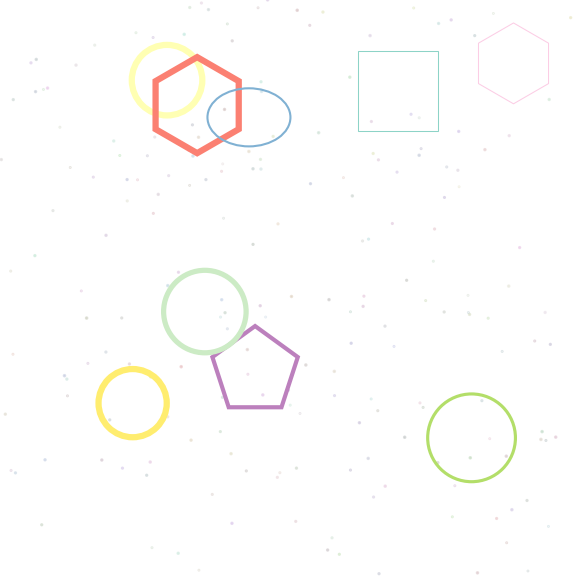[{"shape": "square", "thickness": 0.5, "radius": 0.35, "center": [0.69, 0.842]}, {"shape": "circle", "thickness": 3, "radius": 0.31, "center": [0.289, 0.86]}, {"shape": "hexagon", "thickness": 3, "radius": 0.42, "center": [0.341, 0.817]}, {"shape": "oval", "thickness": 1, "radius": 0.36, "center": [0.431, 0.796]}, {"shape": "circle", "thickness": 1.5, "radius": 0.38, "center": [0.817, 0.241]}, {"shape": "hexagon", "thickness": 0.5, "radius": 0.35, "center": [0.889, 0.889]}, {"shape": "pentagon", "thickness": 2, "radius": 0.39, "center": [0.442, 0.357]}, {"shape": "circle", "thickness": 2.5, "radius": 0.36, "center": [0.355, 0.46]}, {"shape": "circle", "thickness": 3, "radius": 0.3, "center": [0.23, 0.301]}]